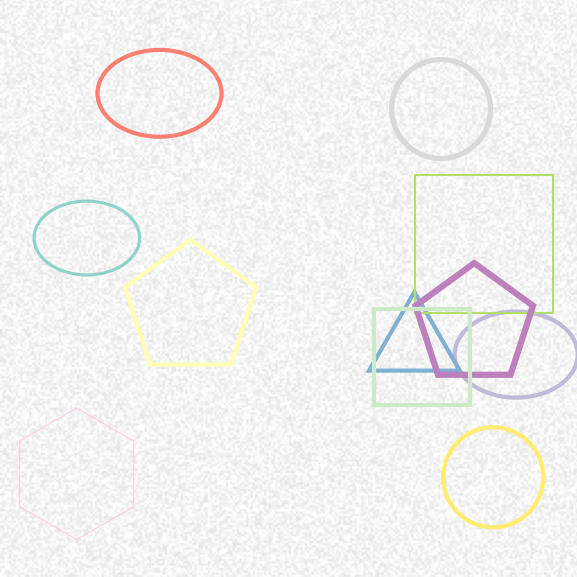[{"shape": "oval", "thickness": 1.5, "radius": 0.46, "center": [0.15, 0.587]}, {"shape": "pentagon", "thickness": 2, "radius": 0.6, "center": [0.33, 0.465]}, {"shape": "oval", "thickness": 2, "radius": 0.53, "center": [0.894, 0.385]}, {"shape": "oval", "thickness": 2, "radius": 0.54, "center": [0.276, 0.838]}, {"shape": "triangle", "thickness": 2, "radius": 0.45, "center": [0.718, 0.403]}, {"shape": "square", "thickness": 1, "radius": 0.6, "center": [0.838, 0.576]}, {"shape": "hexagon", "thickness": 0.5, "radius": 0.57, "center": [0.133, 0.179]}, {"shape": "circle", "thickness": 2.5, "radius": 0.43, "center": [0.764, 0.81]}, {"shape": "pentagon", "thickness": 3, "radius": 0.53, "center": [0.821, 0.437]}, {"shape": "square", "thickness": 2, "radius": 0.41, "center": [0.731, 0.381]}, {"shape": "circle", "thickness": 2, "radius": 0.43, "center": [0.854, 0.173]}]